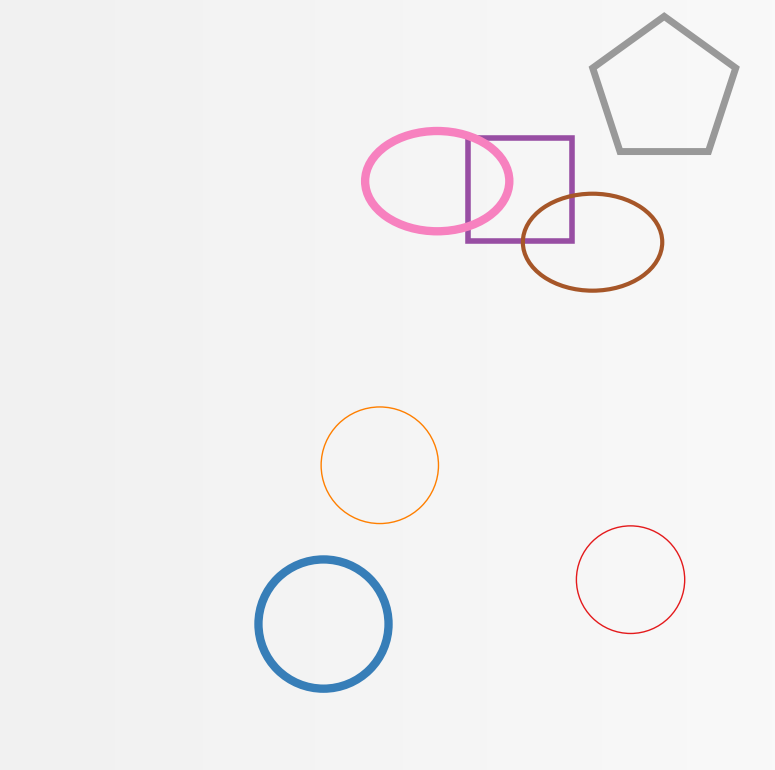[{"shape": "circle", "thickness": 0.5, "radius": 0.35, "center": [0.814, 0.247]}, {"shape": "circle", "thickness": 3, "radius": 0.42, "center": [0.417, 0.19]}, {"shape": "square", "thickness": 2, "radius": 0.34, "center": [0.671, 0.754]}, {"shape": "circle", "thickness": 0.5, "radius": 0.38, "center": [0.49, 0.396]}, {"shape": "oval", "thickness": 1.5, "radius": 0.45, "center": [0.765, 0.685]}, {"shape": "oval", "thickness": 3, "radius": 0.47, "center": [0.564, 0.765]}, {"shape": "pentagon", "thickness": 2.5, "radius": 0.49, "center": [0.857, 0.882]}]